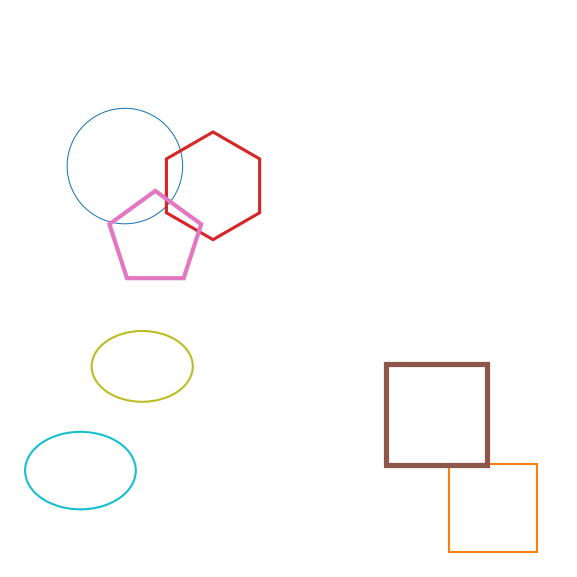[{"shape": "circle", "thickness": 0.5, "radius": 0.5, "center": [0.216, 0.712]}, {"shape": "square", "thickness": 1, "radius": 0.38, "center": [0.854, 0.12]}, {"shape": "hexagon", "thickness": 1.5, "radius": 0.47, "center": [0.369, 0.677]}, {"shape": "square", "thickness": 2.5, "radius": 0.44, "center": [0.756, 0.281]}, {"shape": "pentagon", "thickness": 2, "radius": 0.42, "center": [0.269, 0.585]}, {"shape": "oval", "thickness": 1, "radius": 0.44, "center": [0.246, 0.365]}, {"shape": "oval", "thickness": 1, "radius": 0.48, "center": [0.139, 0.184]}]